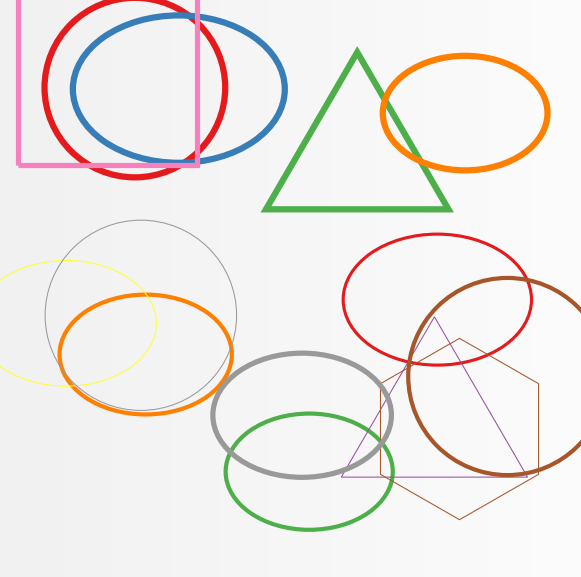[{"shape": "circle", "thickness": 3, "radius": 0.78, "center": [0.232, 0.847]}, {"shape": "oval", "thickness": 1.5, "radius": 0.81, "center": [0.752, 0.48]}, {"shape": "oval", "thickness": 3, "radius": 0.91, "center": [0.308, 0.845]}, {"shape": "triangle", "thickness": 3, "radius": 0.91, "center": [0.615, 0.727]}, {"shape": "oval", "thickness": 2, "radius": 0.72, "center": [0.532, 0.182]}, {"shape": "triangle", "thickness": 0.5, "radius": 0.93, "center": [0.747, 0.265]}, {"shape": "oval", "thickness": 2, "radius": 0.74, "center": [0.251, 0.385]}, {"shape": "oval", "thickness": 3, "radius": 0.71, "center": [0.8, 0.803]}, {"shape": "oval", "thickness": 0.5, "radius": 0.78, "center": [0.114, 0.439]}, {"shape": "circle", "thickness": 2, "radius": 0.85, "center": [0.873, 0.347]}, {"shape": "hexagon", "thickness": 0.5, "radius": 0.79, "center": [0.791, 0.256]}, {"shape": "square", "thickness": 2.5, "radius": 0.77, "center": [0.185, 0.868]}, {"shape": "oval", "thickness": 2.5, "radius": 0.77, "center": [0.52, 0.28]}, {"shape": "circle", "thickness": 0.5, "radius": 0.82, "center": [0.242, 0.453]}]